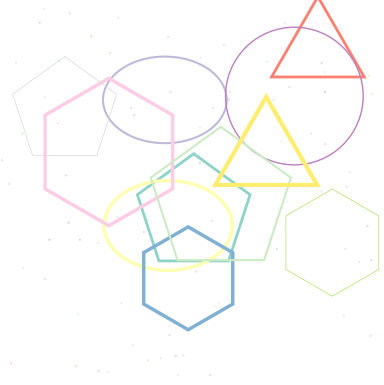[{"shape": "pentagon", "thickness": 2, "radius": 0.77, "center": [0.503, 0.447]}, {"shape": "oval", "thickness": 2.5, "radius": 0.83, "center": [0.437, 0.414]}, {"shape": "oval", "thickness": 1.5, "radius": 0.8, "center": [0.428, 0.741]}, {"shape": "triangle", "thickness": 2, "radius": 0.69, "center": [0.826, 0.87]}, {"shape": "hexagon", "thickness": 2.5, "radius": 0.67, "center": [0.489, 0.277]}, {"shape": "hexagon", "thickness": 0.5, "radius": 0.7, "center": [0.863, 0.37]}, {"shape": "hexagon", "thickness": 2.5, "radius": 0.96, "center": [0.283, 0.605]}, {"shape": "pentagon", "thickness": 0.5, "radius": 0.71, "center": [0.168, 0.711]}, {"shape": "circle", "thickness": 1, "radius": 0.89, "center": [0.765, 0.751]}, {"shape": "pentagon", "thickness": 1.5, "radius": 0.96, "center": [0.574, 0.479]}, {"shape": "triangle", "thickness": 3, "radius": 0.76, "center": [0.691, 0.596]}]